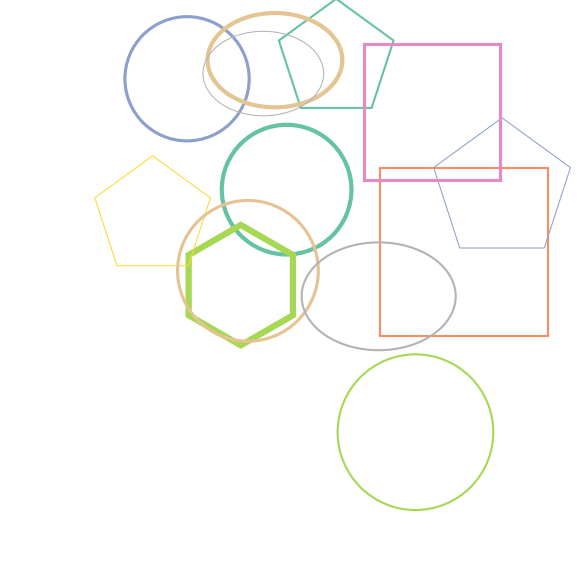[{"shape": "circle", "thickness": 2, "radius": 0.56, "center": [0.496, 0.671]}, {"shape": "pentagon", "thickness": 1, "radius": 0.52, "center": [0.582, 0.897]}, {"shape": "square", "thickness": 1, "radius": 0.73, "center": [0.803, 0.563]}, {"shape": "pentagon", "thickness": 0.5, "radius": 0.62, "center": [0.869, 0.67]}, {"shape": "circle", "thickness": 1.5, "radius": 0.54, "center": [0.324, 0.863]}, {"shape": "square", "thickness": 1.5, "radius": 0.59, "center": [0.748, 0.805]}, {"shape": "hexagon", "thickness": 3, "radius": 0.52, "center": [0.417, 0.505]}, {"shape": "circle", "thickness": 1, "radius": 0.67, "center": [0.719, 0.251]}, {"shape": "pentagon", "thickness": 0.5, "radius": 0.53, "center": [0.264, 0.624]}, {"shape": "oval", "thickness": 2, "radius": 0.58, "center": [0.476, 0.895]}, {"shape": "circle", "thickness": 1.5, "radius": 0.61, "center": [0.429, 0.53]}, {"shape": "oval", "thickness": 0.5, "radius": 0.52, "center": [0.456, 0.872]}, {"shape": "oval", "thickness": 1, "radius": 0.67, "center": [0.656, 0.486]}]